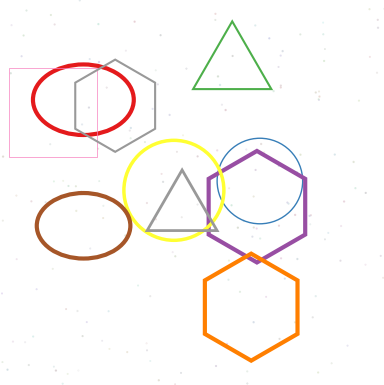[{"shape": "oval", "thickness": 3, "radius": 0.65, "center": [0.217, 0.741]}, {"shape": "circle", "thickness": 1, "radius": 0.56, "center": [0.675, 0.53]}, {"shape": "triangle", "thickness": 1.5, "radius": 0.59, "center": [0.603, 0.827]}, {"shape": "hexagon", "thickness": 3, "radius": 0.72, "center": [0.667, 0.463]}, {"shape": "hexagon", "thickness": 3, "radius": 0.69, "center": [0.652, 0.202]}, {"shape": "circle", "thickness": 2.5, "radius": 0.65, "center": [0.452, 0.506]}, {"shape": "oval", "thickness": 3, "radius": 0.61, "center": [0.217, 0.414]}, {"shape": "square", "thickness": 0.5, "radius": 0.57, "center": [0.138, 0.708]}, {"shape": "triangle", "thickness": 2, "radius": 0.52, "center": [0.473, 0.454]}, {"shape": "hexagon", "thickness": 1.5, "radius": 0.6, "center": [0.299, 0.725]}]